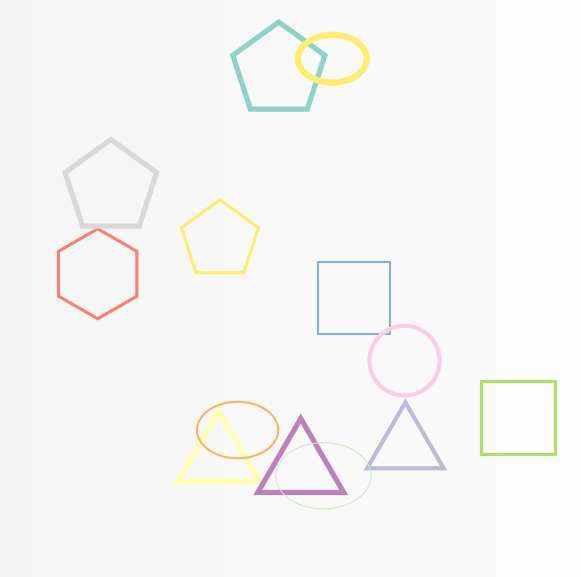[{"shape": "pentagon", "thickness": 2.5, "radius": 0.42, "center": [0.48, 0.878]}, {"shape": "triangle", "thickness": 2.5, "radius": 0.41, "center": [0.376, 0.206]}, {"shape": "triangle", "thickness": 2, "radius": 0.38, "center": [0.697, 0.226]}, {"shape": "hexagon", "thickness": 1.5, "radius": 0.39, "center": [0.168, 0.525]}, {"shape": "square", "thickness": 1, "radius": 0.31, "center": [0.609, 0.484]}, {"shape": "oval", "thickness": 1, "radius": 0.35, "center": [0.409, 0.254]}, {"shape": "square", "thickness": 1.5, "radius": 0.32, "center": [0.891, 0.277]}, {"shape": "circle", "thickness": 2, "radius": 0.3, "center": [0.696, 0.375]}, {"shape": "pentagon", "thickness": 2.5, "radius": 0.41, "center": [0.191, 0.675]}, {"shape": "triangle", "thickness": 2.5, "radius": 0.43, "center": [0.517, 0.189]}, {"shape": "oval", "thickness": 0.5, "radius": 0.41, "center": [0.556, 0.175]}, {"shape": "oval", "thickness": 3, "radius": 0.3, "center": [0.572, 0.897]}, {"shape": "pentagon", "thickness": 1.5, "radius": 0.35, "center": [0.378, 0.583]}]